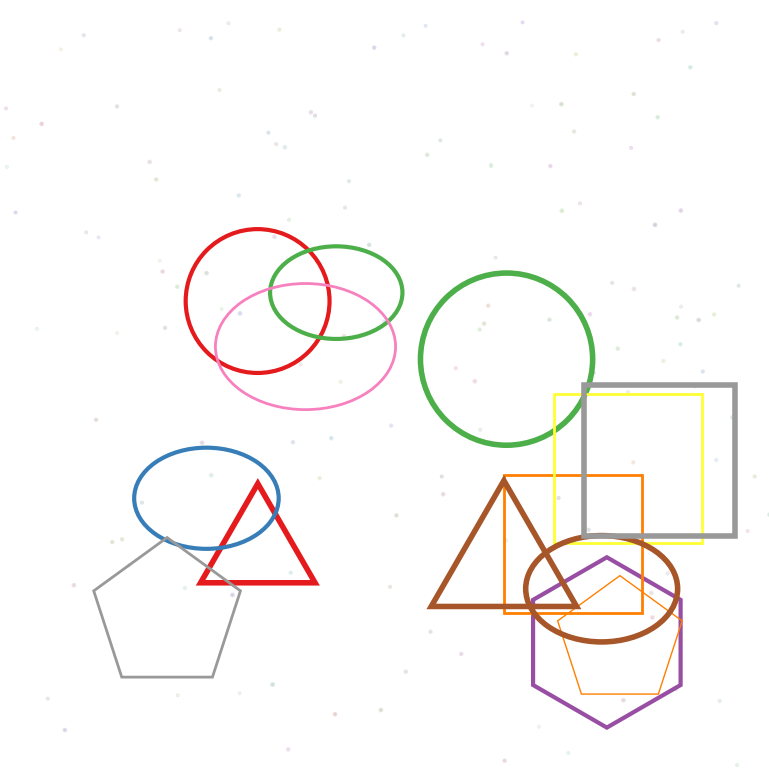[{"shape": "triangle", "thickness": 2, "radius": 0.43, "center": [0.335, 0.286]}, {"shape": "circle", "thickness": 1.5, "radius": 0.47, "center": [0.335, 0.609]}, {"shape": "oval", "thickness": 1.5, "radius": 0.47, "center": [0.268, 0.353]}, {"shape": "circle", "thickness": 2, "radius": 0.56, "center": [0.658, 0.534]}, {"shape": "oval", "thickness": 1.5, "radius": 0.43, "center": [0.437, 0.62]}, {"shape": "hexagon", "thickness": 1.5, "radius": 0.55, "center": [0.788, 0.166]}, {"shape": "square", "thickness": 1, "radius": 0.45, "center": [0.744, 0.293]}, {"shape": "pentagon", "thickness": 0.5, "radius": 0.43, "center": [0.805, 0.167]}, {"shape": "square", "thickness": 1, "radius": 0.48, "center": [0.816, 0.392]}, {"shape": "oval", "thickness": 2, "radius": 0.49, "center": [0.781, 0.235]}, {"shape": "triangle", "thickness": 2, "radius": 0.54, "center": [0.654, 0.267]}, {"shape": "oval", "thickness": 1, "radius": 0.58, "center": [0.397, 0.55]}, {"shape": "pentagon", "thickness": 1, "radius": 0.5, "center": [0.217, 0.202]}, {"shape": "square", "thickness": 2, "radius": 0.49, "center": [0.857, 0.402]}]